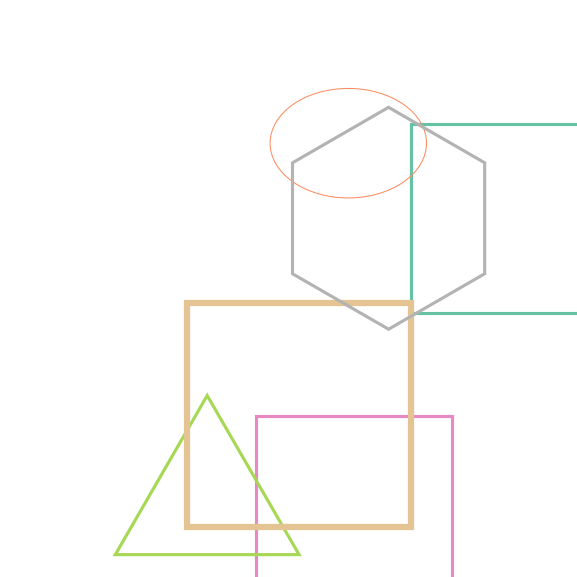[{"shape": "square", "thickness": 1.5, "radius": 0.82, "center": [0.875, 0.621]}, {"shape": "oval", "thickness": 0.5, "radius": 0.68, "center": [0.603, 0.751]}, {"shape": "square", "thickness": 1.5, "radius": 0.85, "center": [0.613, 0.11]}, {"shape": "triangle", "thickness": 1.5, "radius": 0.92, "center": [0.359, 0.131]}, {"shape": "square", "thickness": 3, "radius": 0.97, "center": [0.518, 0.28]}, {"shape": "hexagon", "thickness": 1.5, "radius": 0.96, "center": [0.673, 0.621]}]